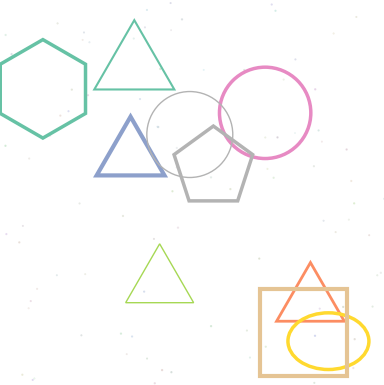[{"shape": "triangle", "thickness": 1.5, "radius": 0.6, "center": [0.349, 0.828]}, {"shape": "hexagon", "thickness": 2.5, "radius": 0.64, "center": [0.111, 0.769]}, {"shape": "triangle", "thickness": 2, "radius": 0.51, "center": [0.806, 0.216]}, {"shape": "triangle", "thickness": 3, "radius": 0.51, "center": [0.339, 0.595]}, {"shape": "circle", "thickness": 2.5, "radius": 0.59, "center": [0.689, 0.707]}, {"shape": "triangle", "thickness": 1, "radius": 0.51, "center": [0.415, 0.265]}, {"shape": "oval", "thickness": 2.5, "radius": 0.53, "center": [0.853, 0.114]}, {"shape": "square", "thickness": 3, "radius": 0.56, "center": [0.789, 0.136]}, {"shape": "circle", "thickness": 1, "radius": 0.56, "center": [0.493, 0.651]}, {"shape": "pentagon", "thickness": 2.5, "radius": 0.54, "center": [0.554, 0.565]}]